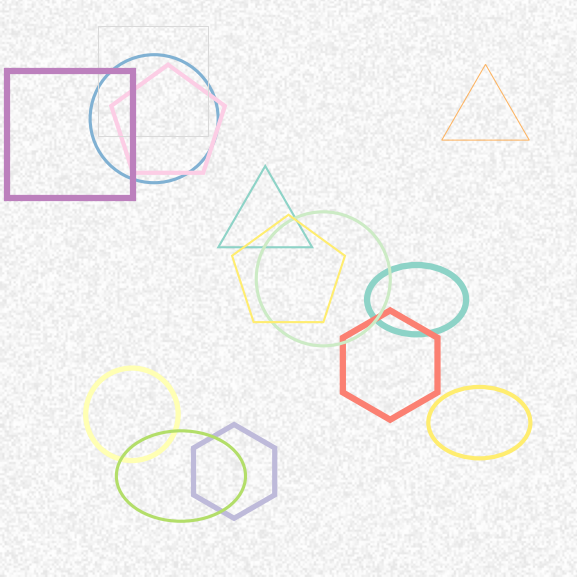[{"shape": "triangle", "thickness": 1, "radius": 0.47, "center": [0.459, 0.618]}, {"shape": "oval", "thickness": 3, "radius": 0.43, "center": [0.721, 0.48]}, {"shape": "circle", "thickness": 2.5, "radius": 0.4, "center": [0.228, 0.282]}, {"shape": "hexagon", "thickness": 2.5, "radius": 0.41, "center": [0.405, 0.183]}, {"shape": "hexagon", "thickness": 3, "radius": 0.47, "center": [0.676, 0.367]}, {"shape": "circle", "thickness": 1.5, "radius": 0.55, "center": [0.267, 0.794]}, {"shape": "triangle", "thickness": 0.5, "radius": 0.44, "center": [0.841, 0.8]}, {"shape": "oval", "thickness": 1.5, "radius": 0.56, "center": [0.313, 0.175]}, {"shape": "pentagon", "thickness": 2, "radius": 0.52, "center": [0.291, 0.784]}, {"shape": "square", "thickness": 0.5, "radius": 0.48, "center": [0.266, 0.859]}, {"shape": "square", "thickness": 3, "radius": 0.55, "center": [0.121, 0.766]}, {"shape": "circle", "thickness": 1.5, "radius": 0.58, "center": [0.56, 0.516]}, {"shape": "pentagon", "thickness": 1, "radius": 0.51, "center": [0.5, 0.524]}, {"shape": "oval", "thickness": 2, "radius": 0.44, "center": [0.83, 0.267]}]